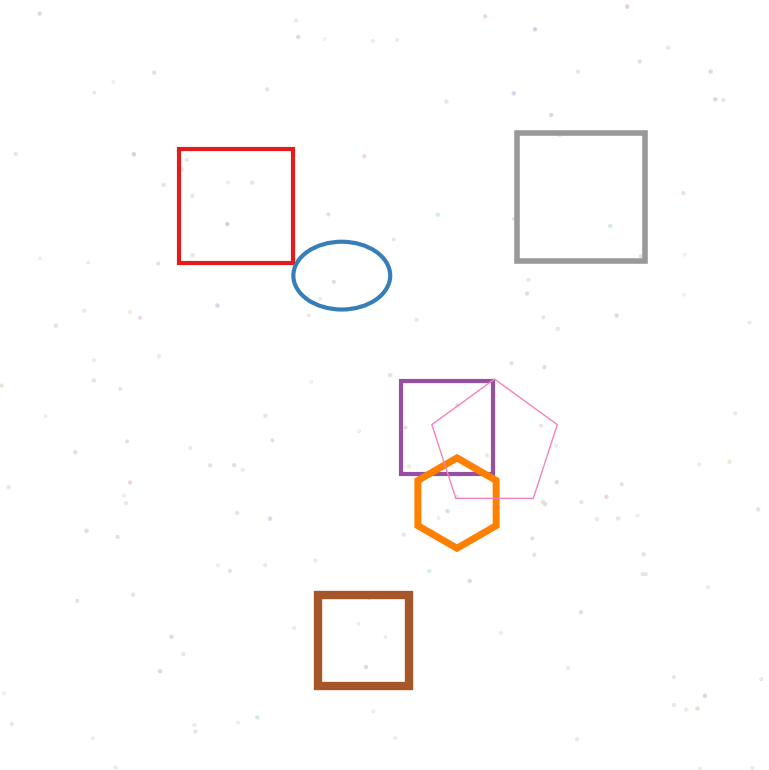[{"shape": "square", "thickness": 1.5, "radius": 0.37, "center": [0.306, 0.732]}, {"shape": "oval", "thickness": 1.5, "radius": 0.31, "center": [0.444, 0.642]}, {"shape": "square", "thickness": 1.5, "radius": 0.3, "center": [0.58, 0.445]}, {"shape": "hexagon", "thickness": 2.5, "radius": 0.29, "center": [0.594, 0.347]}, {"shape": "square", "thickness": 3, "radius": 0.3, "center": [0.472, 0.168]}, {"shape": "pentagon", "thickness": 0.5, "radius": 0.43, "center": [0.642, 0.422]}, {"shape": "square", "thickness": 2, "radius": 0.41, "center": [0.755, 0.744]}]